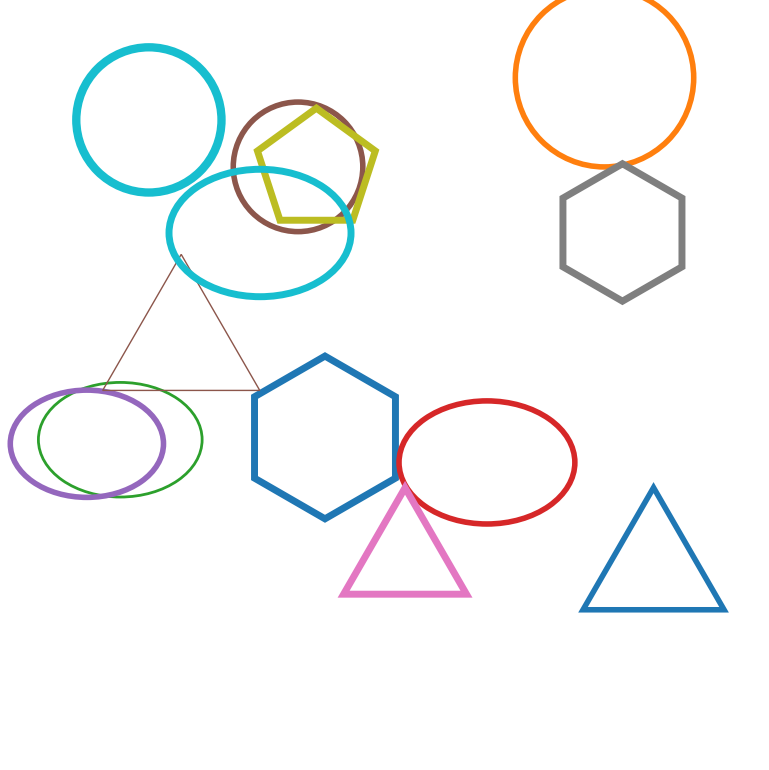[{"shape": "triangle", "thickness": 2, "radius": 0.53, "center": [0.849, 0.261]}, {"shape": "hexagon", "thickness": 2.5, "radius": 0.53, "center": [0.422, 0.432]}, {"shape": "circle", "thickness": 2, "radius": 0.58, "center": [0.785, 0.899]}, {"shape": "oval", "thickness": 1, "radius": 0.53, "center": [0.156, 0.429]}, {"shape": "oval", "thickness": 2, "radius": 0.57, "center": [0.632, 0.399]}, {"shape": "oval", "thickness": 2, "radius": 0.5, "center": [0.113, 0.424]}, {"shape": "triangle", "thickness": 0.5, "radius": 0.59, "center": [0.235, 0.552]}, {"shape": "circle", "thickness": 2, "radius": 0.42, "center": [0.387, 0.783]}, {"shape": "triangle", "thickness": 2.5, "radius": 0.46, "center": [0.526, 0.274]}, {"shape": "hexagon", "thickness": 2.5, "radius": 0.45, "center": [0.808, 0.698]}, {"shape": "pentagon", "thickness": 2.5, "radius": 0.4, "center": [0.411, 0.779]}, {"shape": "oval", "thickness": 2.5, "radius": 0.59, "center": [0.338, 0.697]}, {"shape": "circle", "thickness": 3, "radius": 0.47, "center": [0.193, 0.844]}]